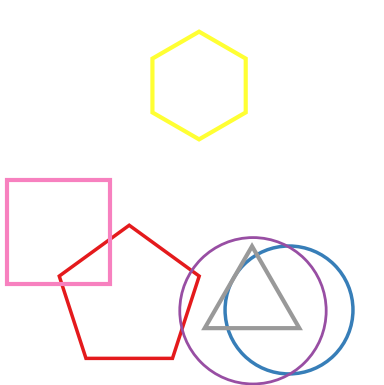[{"shape": "pentagon", "thickness": 2.5, "radius": 0.96, "center": [0.336, 0.224]}, {"shape": "circle", "thickness": 2.5, "radius": 0.83, "center": [0.751, 0.195]}, {"shape": "circle", "thickness": 2, "radius": 0.95, "center": [0.657, 0.193]}, {"shape": "hexagon", "thickness": 3, "radius": 0.7, "center": [0.517, 0.778]}, {"shape": "square", "thickness": 3, "radius": 0.67, "center": [0.152, 0.397]}, {"shape": "triangle", "thickness": 3, "radius": 0.71, "center": [0.655, 0.219]}]